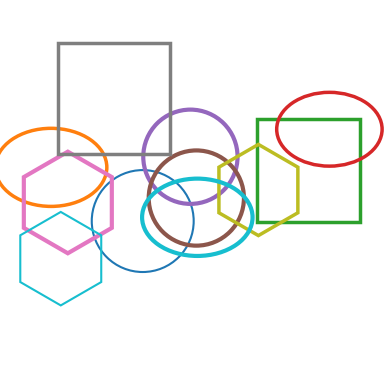[{"shape": "circle", "thickness": 1.5, "radius": 0.66, "center": [0.371, 0.426]}, {"shape": "oval", "thickness": 2.5, "radius": 0.72, "center": [0.133, 0.565]}, {"shape": "square", "thickness": 2.5, "radius": 0.67, "center": [0.802, 0.558]}, {"shape": "oval", "thickness": 2.5, "radius": 0.68, "center": [0.856, 0.664]}, {"shape": "circle", "thickness": 3, "radius": 0.61, "center": [0.495, 0.593]}, {"shape": "circle", "thickness": 3, "radius": 0.62, "center": [0.51, 0.486]}, {"shape": "hexagon", "thickness": 3, "radius": 0.66, "center": [0.176, 0.474]}, {"shape": "square", "thickness": 2.5, "radius": 0.73, "center": [0.296, 0.744]}, {"shape": "hexagon", "thickness": 2.5, "radius": 0.59, "center": [0.671, 0.507]}, {"shape": "hexagon", "thickness": 1.5, "radius": 0.61, "center": [0.158, 0.328]}, {"shape": "oval", "thickness": 3, "radius": 0.72, "center": [0.513, 0.436]}]